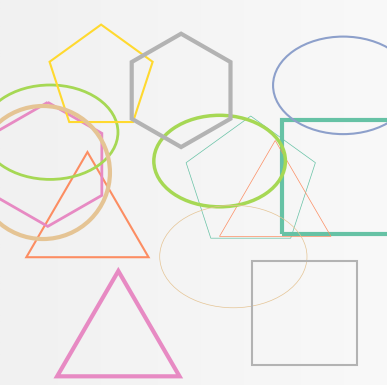[{"shape": "square", "thickness": 3, "radius": 0.74, "center": [0.876, 0.54]}, {"shape": "pentagon", "thickness": 0.5, "radius": 0.88, "center": [0.647, 0.523]}, {"shape": "triangle", "thickness": 1.5, "radius": 0.91, "center": [0.226, 0.423]}, {"shape": "triangle", "thickness": 0.5, "radius": 0.83, "center": [0.71, 0.469]}, {"shape": "oval", "thickness": 1.5, "radius": 0.9, "center": [0.886, 0.778]}, {"shape": "triangle", "thickness": 3, "radius": 0.91, "center": [0.305, 0.114]}, {"shape": "hexagon", "thickness": 2, "radius": 0.81, "center": [0.123, 0.573]}, {"shape": "oval", "thickness": 2.5, "radius": 0.85, "center": [0.567, 0.582]}, {"shape": "oval", "thickness": 2, "radius": 0.88, "center": [0.129, 0.657]}, {"shape": "pentagon", "thickness": 1.5, "radius": 0.7, "center": [0.261, 0.796]}, {"shape": "oval", "thickness": 0.5, "radius": 0.95, "center": [0.602, 0.334]}, {"shape": "circle", "thickness": 3, "radius": 0.86, "center": [0.111, 0.552]}, {"shape": "hexagon", "thickness": 3, "radius": 0.74, "center": [0.467, 0.765]}, {"shape": "square", "thickness": 1.5, "radius": 0.68, "center": [0.786, 0.188]}]